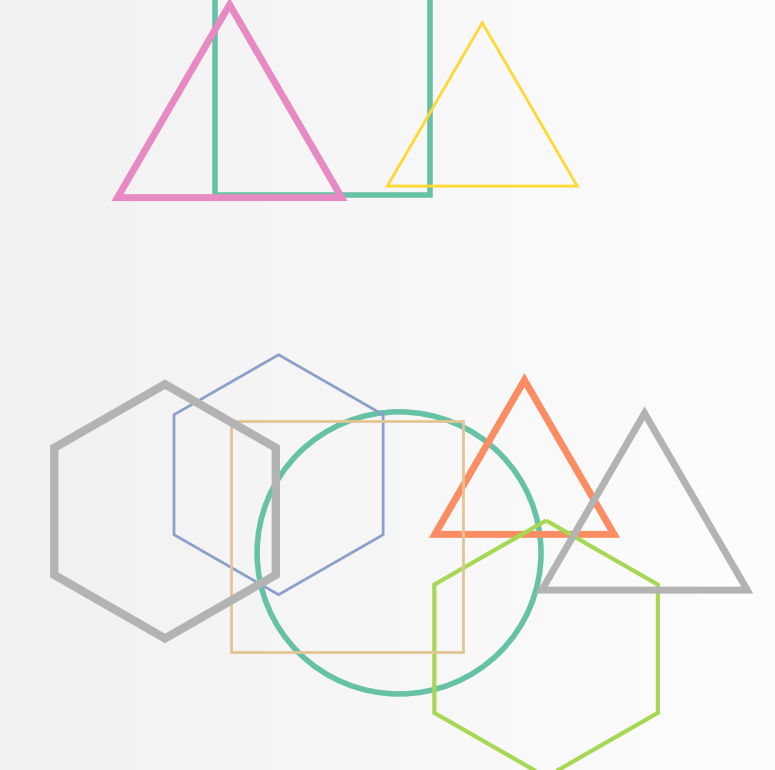[{"shape": "circle", "thickness": 2, "radius": 0.92, "center": [0.515, 0.282]}, {"shape": "square", "thickness": 2, "radius": 0.69, "center": [0.416, 0.886]}, {"shape": "triangle", "thickness": 2.5, "radius": 0.67, "center": [0.677, 0.373]}, {"shape": "hexagon", "thickness": 1, "radius": 0.78, "center": [0.359, 0.383]}, {"shape": "triangle", "thickness": 2.5, "radius": 0.84, "center": [0.296, 0.827]}, {"shape": "hexagon", "thickness": 1.5, "radius": 0.83, "center": [0.705, 0.157]}, {"shape": "triangle", "thickness": 1, "radius": 0.71, "center": [0.622, 0.829]}, {"shape": "square", "thickness": 1, "radius": 0.75, "center": [0.448, 0.303]}, {"shape": "hexagon", "thickness": 3, "radius": 0.83, "center": [0.213, 0.336]}, {"shape": "triangle", "thickness": 2.5, "radius": 0.77, "center": [0.832, 0.31]}]